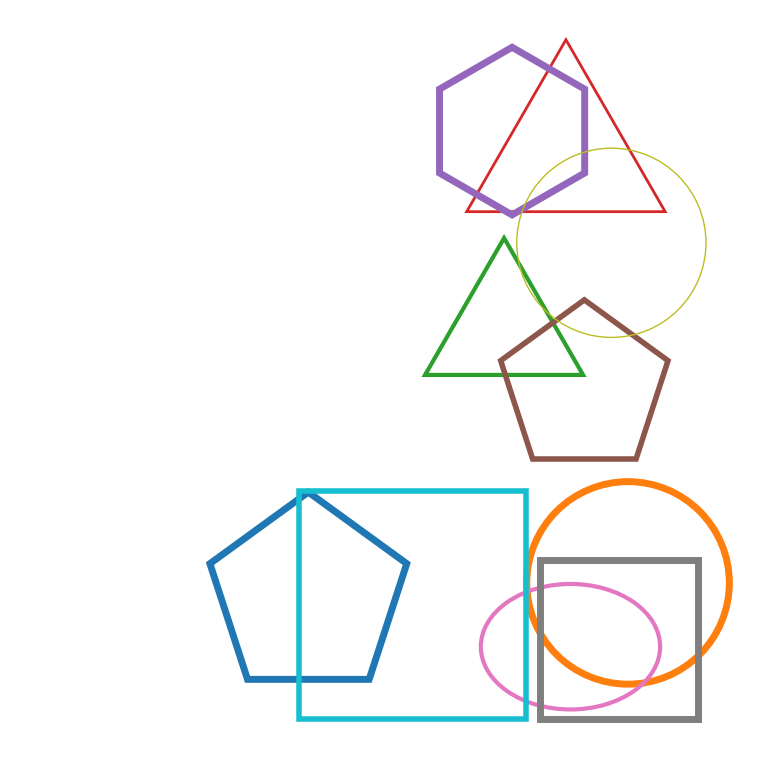[{"shape": "pentagon", "thickness": 2.5, "radius": 0.67, "center": [0.4, 0.226]}, {"shape": "circle", "thickness": 2.5, "radius": 0.66, "center": [0.816, 0.243]}, {"shape": "triangle", "thickness": 1.5, "radius": 0.59, "center": [0.655, 0.572]}, {"shape": "triangle", "thickness": 1, "radius": 0.74, "center": [0.735, 0.8]}, {"shape": "hexagon", "thickness": 2.5, "radius": 0.54, "center": [0.665, 0.83]}, {"shape": "pentagon", "thickness": 2, "radius": 0.57, "center": [0.759, 0.496]}, {"shape": "oval", "thickness": 1.5, "radius": 0.58, "center": [0.741, 0.16]}, {"shape": "square", "thickness": 2.5, "radius": 0.51, "center": [0.804, 0.169]}, {"shape": "circle", "thickness": 0.5, "radius": 0.61, "center": [0.794, 0.685]}, {"shape": "square", "thickness": 2, "radius": 0.74, "center": [0.535, 0.214]}]